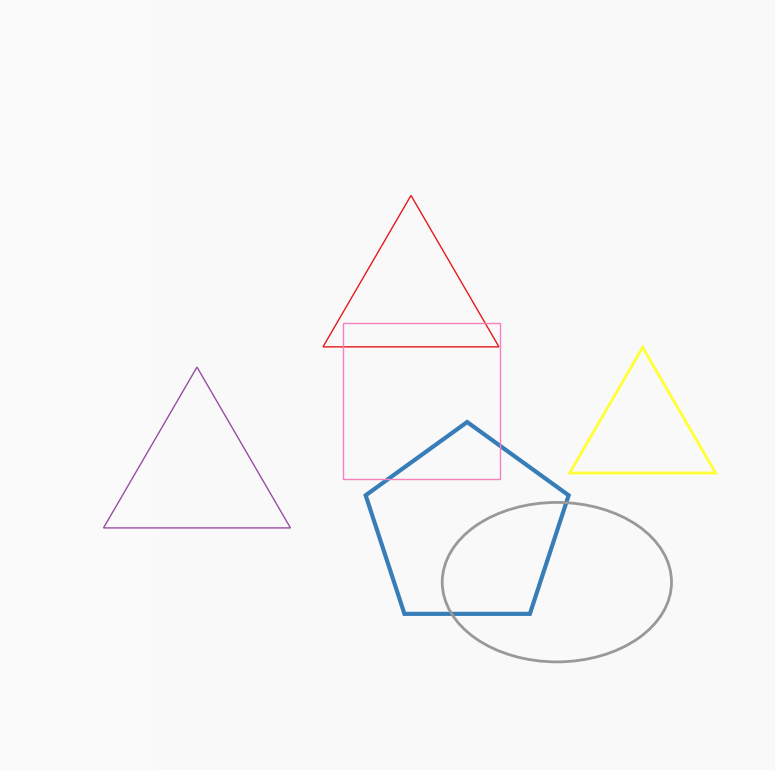[{"shape": "triangle", "thickness": 0.5, "radius": 0.66, "center": [0.53, 0.615]}, {"shape": "pentagon", "thickness": 1.5, "radius": 0.69, "center": [0.603, 0.314]}, {"shape": "triangle", "thickness": 0.5, "radius": 0.7, "center": [0.254, 0.384]}, {"shape": "triangle", "thickness": 1, "radius": 0.54, "center": [0.829, 0.44]}, {"shape": "square", "thickness": 0.5, "radius": 0.51, "center": [0.544, 0.48]}, {"shape": "oval", "thickness": 1, "radius": 0.74, "center": [0.719, 0.244]}]